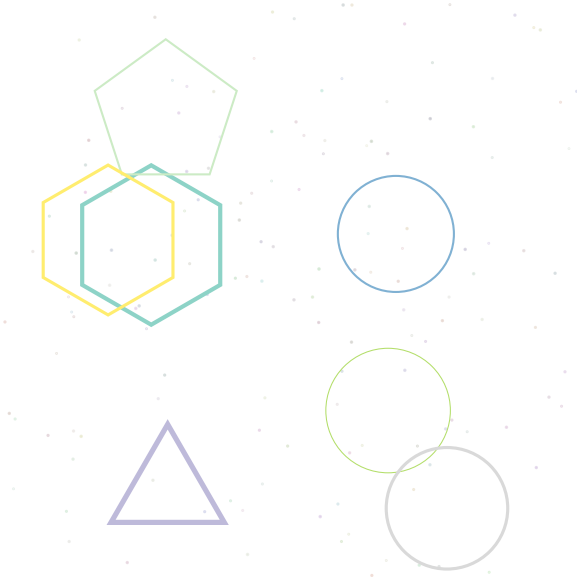[{"shape": "hexagon", "thickness": 2, "radius": 0.69, "center": [0.262, 0.575]}, {"shape": "triangle", "thickness": 2.5, "radius": 0.57, "center": [0.29, 0.151]}, {"shape": "circle", "thickness": 1, "radius": 0.5, "center": [0.686, 0.594]}, {"shape": "circle", "thickness": 0.5, "radius": 0.54, "center": [0.672, 0.288]}, {"shape": "circle", "thickness": 1.5, "radius": 0.53, "center": [0.774, 0.119]}, {"shape": "pentagon", "thickness": 1, "radius": 0.65, "center": [0.287, 0.802]}, {"shape": "hexagon", "thickness": 1.5, "radius": 0.65, "center": [0.187, 0.584]}]